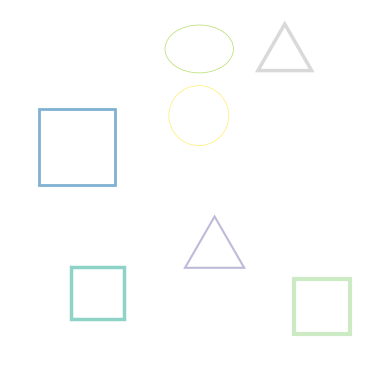[{"shape": "square", "thickness": 2.5, "radius": 0.34, "center": [0.253, 0.239]}, {"shape": "triangle", "thickness": 1.5, "radius": 0.44, "center": [0.557, 0.349]}, {"shape": "square", "thickness": 2, "radius": 0.49, "center": [0.2, 0.618]}, {"shape": "oval", "thickness": 0.5, "radius": 0.44, "center": [0.517, 0.873]}, {"shape": "triangle", "thickness": 2.5, "radius": 0.4, "center": [0.74, 0.857]}, {"shape": "square", "thickness": 3, "radius": 0.36, "center": [0.836, 0.204]}, {"shape": "circle", "thickness": 0.5, "radius": 0.39, "center": [0.516, 0.7]}]